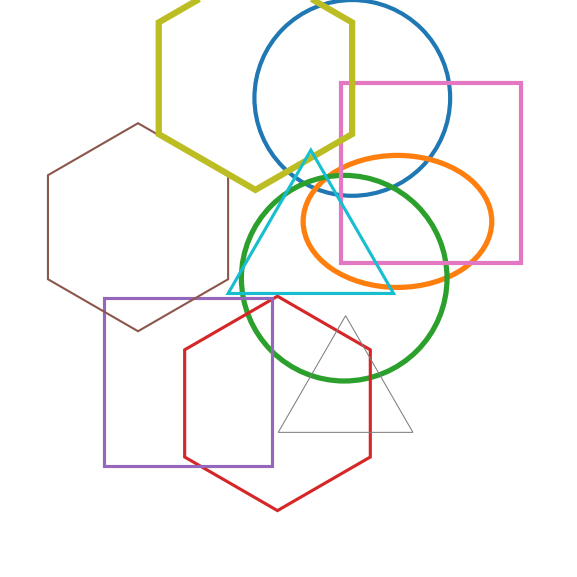[{"shape": "circle", "thickness": 2, "radius": 0.85, "center": [0.61, 0.83]}, {"shape": "oval", "thickness": 2.5, "radius": 0.82, "center": [0.688, 0.616]}, {"shape": "circle", "thickness": 2.5, "radius": 0.89, "center": [0.596, 0.517]}, {"shape": "hexagon", "thickness": 1.5, "radius": 0.93, "center": [0.48, 0.301]}, {"shape": "square", "thickness": 1.5, "radius": 0.73, "center": [0.325, 0.337]}, {"shape": "hexagon", "thickness": 1, "radius": 0.9, "center": [0.239, 0.606]}, {"shape": "square", "thickness": 2, "radius": 0.78, "center": [0.746, 0.7]}, {"shape": "triangle", "thickness": 0.5, "radius": 0.67, "center": [0.598, 0.318]}, {"shape": "hexagon", "thickness": 3, "radius": 0.97, "center": [0.442, 0.864]}, {"shape": "triangle", "thickness": 1.5, "radius": 0.83, "center": [0.538, 0.574]}]